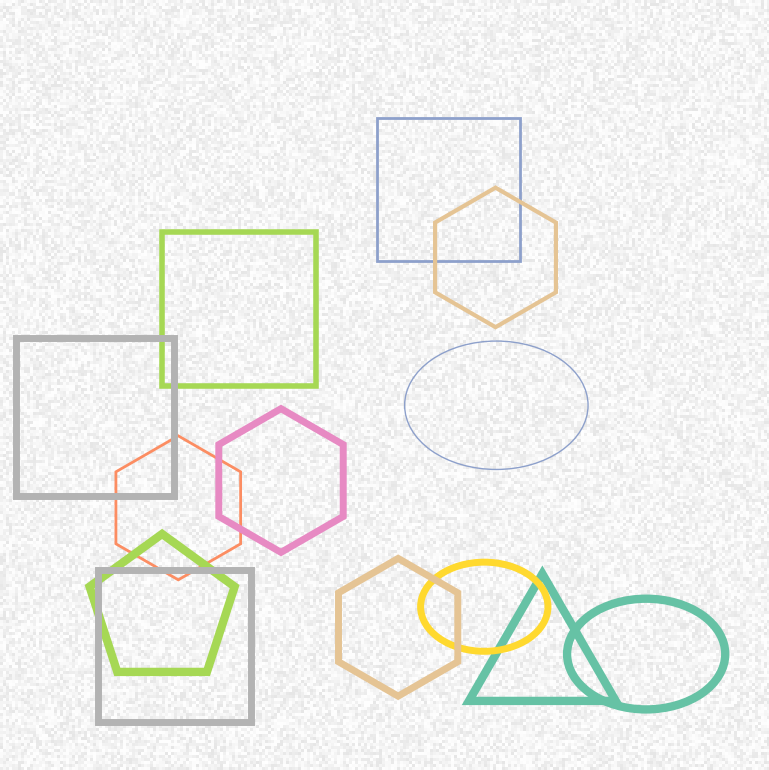[{"shape": "oval", "thickness": 3, "radius": 0.51, "center": [0.839, 0.151]}, {"shape": "triangle", "thickness": 3, "radius": 0.55, "center": [0.704, 0.145]}, {"shape": "hexagon", "thickness": 1, "radius": 0.47, "center": [0.232, 0.34]}, {"shape": "square", "thickness": 1, "radius": 0.46, "center": [0.583, 0.753]}, {"shape": "oval", "thickness": 0.5, "radius": 0.6, "center": [0.645, 0.474]}, {"shape": "hexagon", "thickness": 2.5, "radius": 0.47, "center": [0.365, 0.376]}, {"shape": "pentagon", "thickness": 3, "radius": 0.5, "center": [0.211, 0.208]}, {"shape": "square", "thickness": 2, "radius": 0.5, "center": [0.311, 0.599]}, {"shape": "oval", "thickness": 2.5, "radius": 0.41, "center": [0.629, 0.212]}, {"shape": "hexagon", "thickness": 1.5, "radius": 0.45, "center": [0.644, 0.666]}, {"shape": "hexagon", "thickness": 2.5, "radius": 0.45, "center": [0.517, 0.185]}, {"shape": "square", "thickness": 2.5, "radius": 0.5, "center": [0.226, 0.161]}, {"shape": "square", "thickness": 2.5, "radius": 0.51, "center": [0.124, 0.458]}]